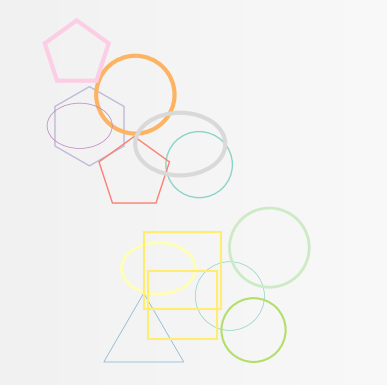[{"shape": "circle", "thickness": 1, "radius": 0.43, "center": [0.514, 0.572]}, {"shape": "circle", "thickness": 0.5, "radius": 0.45, "center": [0.593, 0.231]}, {"shape": "oval", "thickness": 2, "radius": 0.48, "center": [0.409, 0.303]}, {"shape": "hexagon", "thickness": 1, "radius": 0.51, "center": [0.231, 0.672]}, {"shape": "pentagon", "thickness": 1, "radius": 0.48, "center": [0.346, 0.55]}, {"shape": "triangle", "thickness": 0.5, "radius": 0.6, "center": [0.371, 0.119]}, {"shape": "circle", "thickness": 3, "radius": 0.51, "center": [0.349, 0.754]}, {"shape": "circle", "thickness": 1.5, "radius": 0.41, "center": [0.654, 0.143]}, {"shape": "pentagon", "thickness": 3, "radius": 0.43, "center": [0.198, 0.86]}, {"shape": "oval", "thickness": 3, "radius": 0.58, "center": [0.465, 0.626]}, {"shape": "oval", "thickness": 0.5, "radius": 0.42, "center": [0.206, 0.673]}, {"shape": "circle", "thickness": 2, "radius": 0.51, "center": [0.695, 0.357]}, {"shape": "square", "thickness": 1.5, "radius": 0.44, "center": [0.471, 0.209]}, {"shape": "square", "thickness": 1.5, "radius": 0.5, "center": [0.47, 0.298]}]